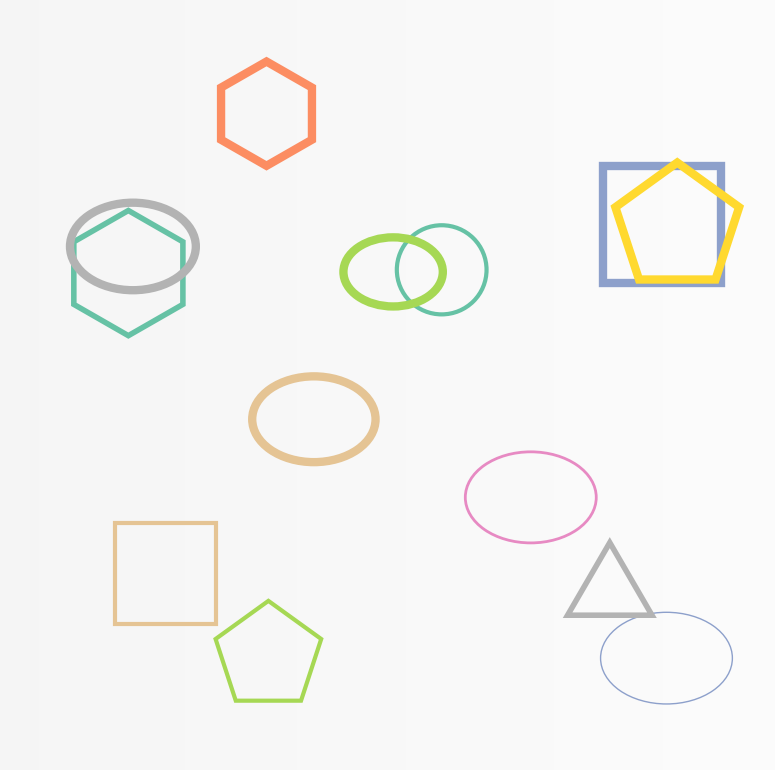[{"shape": "hexagon", "thickness": 2, "radius": 0.41, "center": [0.166, 0.645]}, {"shape": "circle", "thickness": 1.5, "radius": 0.29, "center": [0.57, 0.65]}, {"shape": "hexagon", "thickness": 3, "radius": 0.34, "center": [0.344, 0.852]}, {"shape": "oval", "thickness": 0.5, "radius": 0.43, "center": [0.86, 0.145]}, {"shape": "square", "thickness": 3, "radius": 0.38, "center": [0.855, 0.708]}, {"shape": "oval", "thickness": 1, "radius": 0.42, "center": [0.685, 0.354]}, {"shape": "pentagon", "thickness": 1.5, "radius": 0.36, "center": [0.346, 0.148]}, {"shape": "oval", "thickness": 3, "radius": 0.32, "center": [0.507, 0.647]}, {"shape": "pentagon", "thickness": 3, "radius": 0.42, "center": [0.874, 0.705]}, {"shape": "oval", "thickness": 3, "radius": 0.4, "center": [0.405, 0.456]}, {"shape": "square", "thickness": 1.5, "radius": 0.33, "center": [0.213, 0.255]}, {"shape": "oval", "thickness": 3, "radius": 0.41, "center": [0.172, 0.68]}, {"shape": "triangle", "thickness": 2, "radius": 0.31, "center": [0.787, 0.232]}]